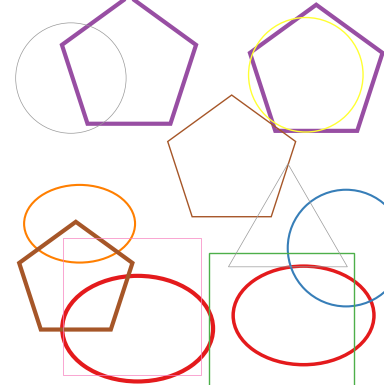[{"shape": "oval", "thickness": 3, "radius": 0.98, "center": [0.358, 0.146]}, {"shape": "oval", "thickness": 2.5, "radius": 0.91, "center": [0.788, 0.181]}, {"shape": "circle", "thickness": 1.5, "radius": 0.76, "center": [0.899, 0.356]}, {"shape": "square", "thickness": 1, "radius": 0.94, "center": [0.732, 0.153]}, {"shape": "pentagon", "thickness": 3, "radius": 0.92, "center": [0.335, 0.827]}, {"shape": "pentagon", "thickness": 3, "radius": 0.91, "center": [0.821, 0.807]}, {"shape": "oval", "thickness": 1.5, "radius": 0.72, "center": [0.207, 0.419]}, {"shape": "circle", "thickness": 1, "radius": 0.74, "center": [0.794, 0.806]}, {"shape": "pentagon", "thickness": 3, "radius": 0.77, "center": [0.197, 0.269]}, {"shape": "pentagon", "thickness": 1, "radius": 0.87, "center": [0.602, 0.578]}, {"shape": "square", "thickness": 0.5, "radius": 0.89, "center": [0.343, 0.204]}, {"shape": "circle", "thickness": 0.5, "radius": 0.72, "center": [0.184, 0.797]}, {"shape": "triangle", "thickness": 0.5, "radius": 0.89, "center": [0.748, 0.396]}]